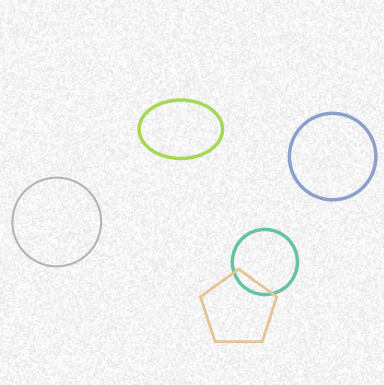[{"shape": "circle", "thickness": 2.5, "radius": 0.42, "center": [0.688, 0.32]}, {"shape": "circle", "thickness": 2.5, "radius": 0.56, "center": [0.864, 0.593]}, {"shape": "oval", "thickness": 2.5, "radius": 0.54, "center": [0.47, 0.664]}, {"shape": "pentagon", "thickness": 2, "radius": 0.52, "center": [0.62, 0.197]}, {"shape": "circle", "thickness": 1.5, "radius": 0.58, "center": [0.147, 0.423]}]